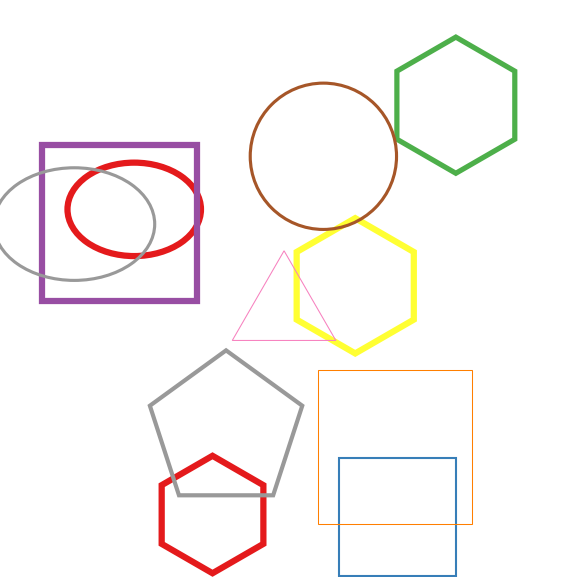[{"shape": "hexagon", "thickness": 3, "radius": 0.51, "center": [0.368, 0.108]}, {"shape": "oval", "thickness": 3, "radius": 0.58, "center": [0.232, 0.637]}, {"shape": "square", "thickness": 1, "radius": 0.51, "center": [0.688, 0.104]}, {"shape": "hexagon", "thickness": 2.5, "radius": 0.59, "center": [0.789, 0.817]}, {"shape": "square", "thickness": 3, "radius": 0.67, "center": [0.207, 0.613]}, {"shape": "square", "thickness": 0.5, "radius": 0.67, "center": [0.684, 0.225]}, {"shape": "hexagon", "thickness": 3, "radius": 0.59, "center": [0.615, 0.504]}, {"shape": "circle", "thickness": 1.5, "radius": 0.63, "center": [0.56, 0.729]}, {"shape": "triangle", "thickness": 0.5, "radius": 0.52, "center": [0.492, 0.461]}, {"shape": "pentagon", "thickness": 2, "radius": 0.69, "center": [0.391, 0.254]}, {"shape": "oval", "thickness": 1.5, "radius": 0.7, "center": [0.129, 0.611]}]